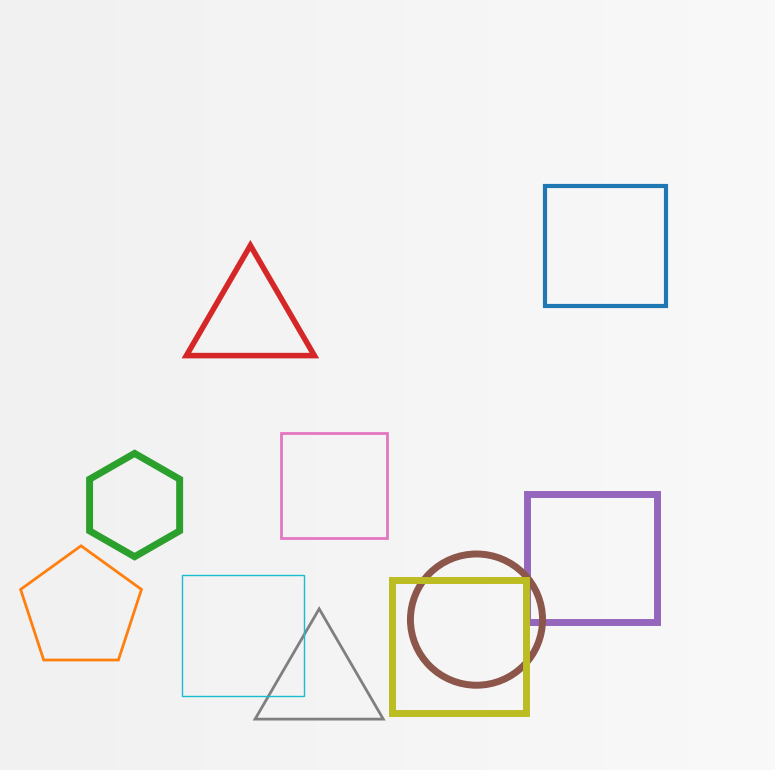[{"shape": "square", "thickness": 1.5, "radius": 0.39, "center": [0.781, 0.68]}, {"shape": "pentagon", "thickness": 1, "radius": 0.41, "center": [0.105, 0.209]}, {"shape": "hexagon", "thickness": 2.5, "radius": 0.34, "center": [0.174, 0.344]}, {"shape": "triangle", "thickness": 2, "radius": 0.48, "center": [0.323, 0.586]}, {"shape": "square", "thickness": 2.5, "radius": 0.42, "center": [0.764, 0.275]}, {"shape": "circle", "thickness": 2.5, "radius": 0.43, "center": [0.615, 0.195]}, {"shape": "square", "thickness": 1, "radius": 0.34, "center": [0.431, 0.369]}, {"shape": "triangle", "thickness": 1, "radius": 0.48, "center": [0.412, 0.114]}, {"shape": "square", "thickness": 2.5, "radius": 0.43, "center": [0.592, 0.161]}, {"shape": "square", "thickness": 0.5, "radius": 0.39, "center": [0.314, 0.175]}]